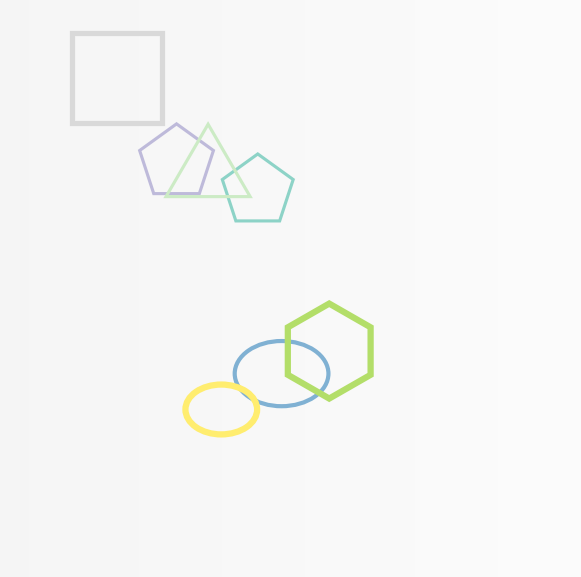[{"shape": "pentagon", "thickness": 1.5, "radius": 0.32, "center": [0.443, 0.668]}, {"shape": "pentagon", "thickness": 1.5, "radius": 0.33, "center": [0.304, 0.718]}, {"shape": "oval", "thickness": 2, "radius": 0.4, "center": [0.484, 0.352]}, {"shape": "hexagon", "thickness": 3, "radius": 0.41, "center": [0.566, 0.391]}, {"shape": "square", "thickness": 2.5, "radius": 0.39, "center": [0.201, 0.864]}, {"shape": "triangle", "thickness": 1.5, "radius": 0.42, "center": [0.358, 0.7]}, {"shape": "oval", "thickness": 3, "radius": 0.31, "center": [0.381, 0.29]}]